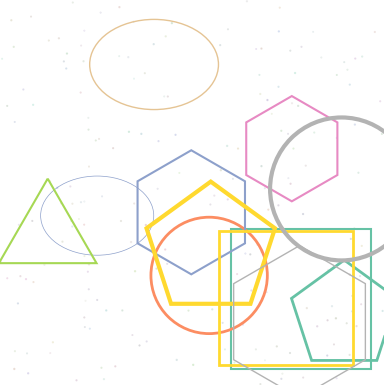[{"shape": "square", "thickness": 1.5, "radius": 0.91, "center": [0.782, 0.223]}, {"shape": "pentagon", "thickness": 2, "radius": 0.72, "center": [0.894, 0.18]}, {"shape": "circle", "thickness": 2, "radius": 0.76, "center": [0.543, 0.285]}, {"shape": "hexagon", "thickness": 1.5, "radius": 0.81, "center": [0.497, 0.449]}, {"shape": "oval", "thickness": 0.5, "radius": 0.73, "center": [0.252, 0.44]}, {"shape": "hexagon", "thickness": 1.5, "radius": 0.68, "center": [0.758, 0.614]}, {"shape": "triangle", "thickness": 1.5, "radius": 0.73, "center": [0.124, 0.39]}, {"shape": "square", "thickness": 2, "radius": 0.87, "center": [0.743, 0.226]}, {"shape": "pentagon", "thickness": 3, "radius": 0.88, "center": [0.547, 0.353]}, {"shape": "oval", "thickness": 1, "radius": 0.84, "center": [0.4, 0.833]}, {"shape": "circle", "thickness": 3, "radius": 0.93, "center": [0.887, 0.509]}, {"shape": "hexagon", "thickness": 1, "radius": 0.99, "center": [0.778, 0.164]}]